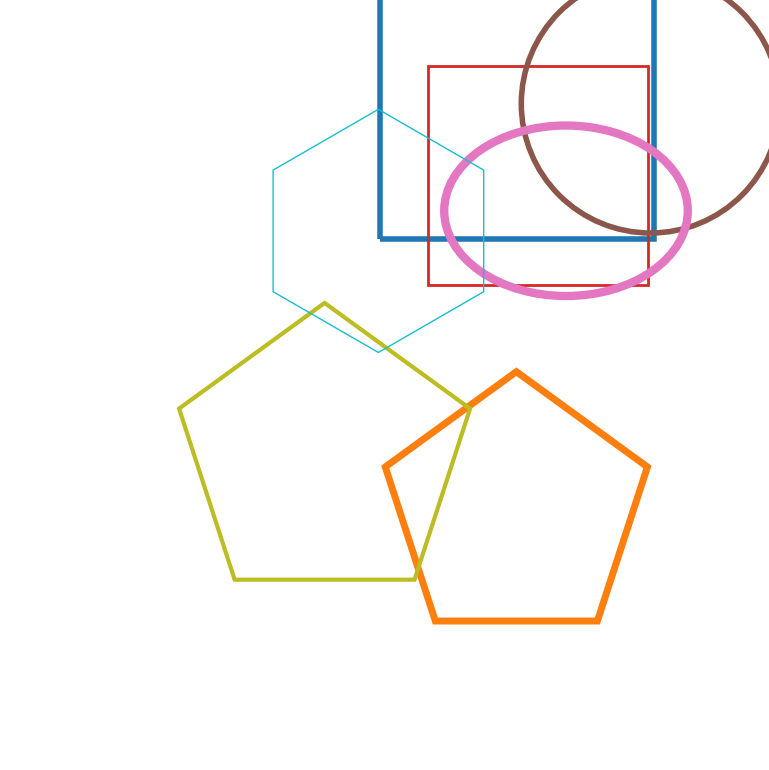[{"shape": "square", "thickness": 2, "radius": 0.89, "center": [0.672, 0.867]}, {"shape": "pentagon", "thickness": 2.5, "radius": 0.9, "center": [0.671, 0.338]}, {"shape": "square", "thickness": 1, "radius": 0.71, "center": [0.699, 0.772]}, {"shape": "circle", "thickness": 2, "radius": 0.84, "center": [0.845, 0.865]}, {"shape": "oval", "thickness": 3, "radius": 0.79, "center": [0.735, 0.726]}, {"shape": "pentagon", "thickness": 1.5, "radius": 0.99, "center": [0.422, 0.408]}, {"shape": "hexagon", "thickness": 0.5, "radius": 0.79, "center": [0.491, 0.7]}]